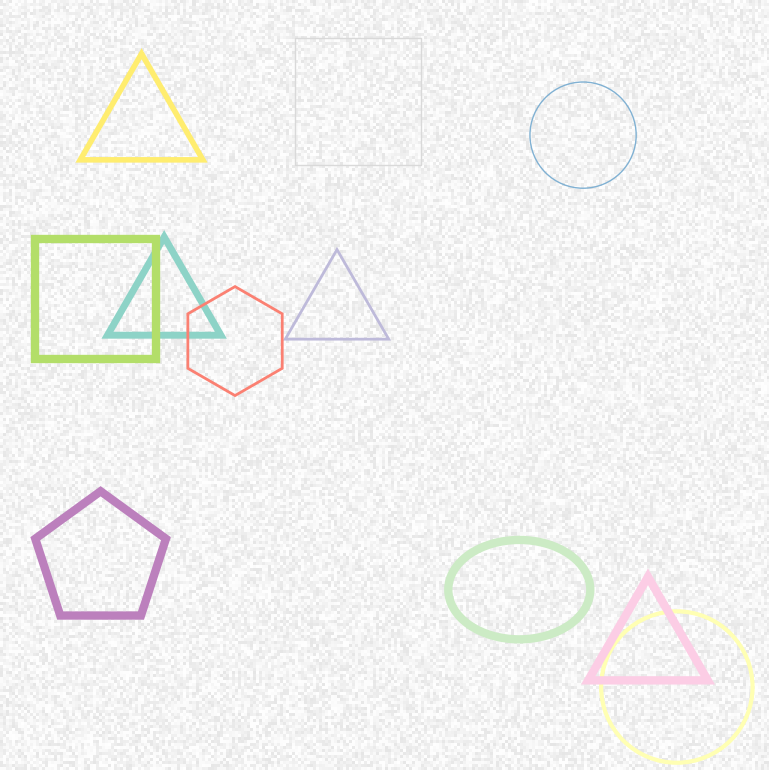[{"shape": "triangle", "thickness": 2.5, "radius": 0.43, "center": [0.213, 0.607]}, {"shape": "circle", "thickness": 1.5, "radius": 0.49, "center": [0.879, 0.108]}, {"shape": "triangle", "thickness": 1, "radius": 0.39, "center": [0.438, 0.598]}, {"shape": "hexagon", "thickness": 1, "radius": 0.35, "center": [0.305, 0.557]}, {"shape": "circle", "thickness": 0.5, "radius": 0.34, "center": [0.757, 0.825]}, {"shape": "square", "thickness": 3, "radius": 0.39, "center": [0.124, 0.612]}, {"shape": "triangle", "thickness": 3, "radius": 0.45, "center": [0.842, 0.161]}, {"shape": "square", "thickness": 0.5, "radius": 0.41, "center": [0.465, 0.868]}, {"shape": "pentagon", "thickness": 3, "radius": 0.45, "center": [0.131, 0.273]}, {"shape": "oval", "thickness": 3, "radius": 0.46, "center": [0.674, 0.234]}, {"shape": "triangle", "thickness": 2, "radius": 0.46, "center": [0.184, 0.838]}]